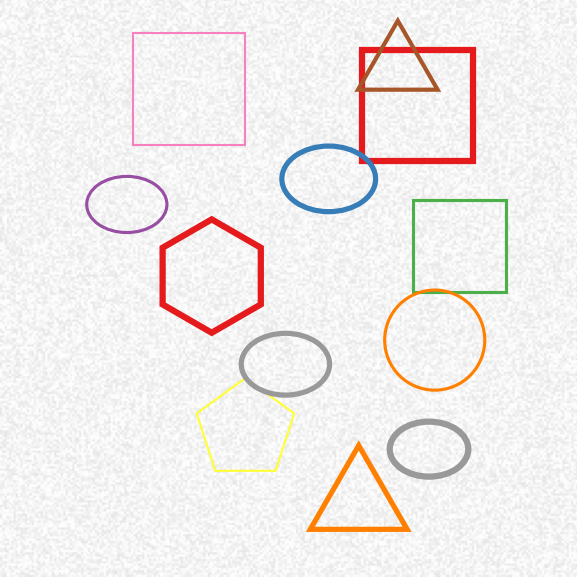[{"shape": "square", "thickness": 3, "radius": 0.48, "center": [0.723, 0.817]}, {"shape": "hexagon", "thickness": 3, "radius": 0.49, "center": [0.367, 0.521]}, {"shape": "oval", "thickness": 2.5, "radius": 0.41, "center": [0.569, 0.689]}, {"shape": "square", "thickness": 1.5, "radius": 0.4, "center": [0.796, 0.573]}, {"shape": "oval", "thickness": 1.5, "radius": 0.35, "center": [0.22, 0.645]}, {"shape": "circle", "thickness": 1.5, "radius": 0.43, "center": [0.753, 0.41]}, {"shape": "triangle", "thickness": 2.5, "radius": 0.48, "center": [0.621, 0.131]}, {"shape": "pentagon", "thickness": 1, "radius": 0.44, "center": [0.425, 0.256]}, {"shape": "triangle", "thickness": 2, "radius": 0.4, "center": [0.689, 0.884]}, {"shape": "square", "thickness": 1, "radius": 0.48, "center": [0.327, 0.845]}, {"shape": "oval", "thickness": 3, "radius": 0.34, "center": [0.743, 0.221]}, {"shape": "oval", "thickness": 2.5, "radius": 0.38, "center": [0.494, 0.368]}]